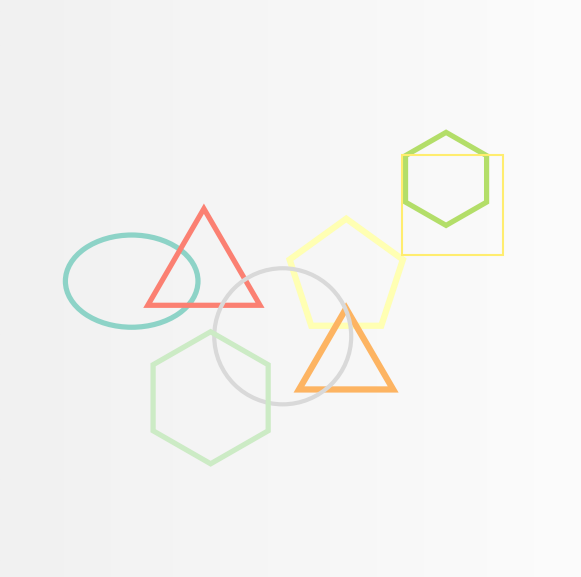[{"shape": "oval", "thickness": 2.5, "radius": 0.57, "center": [0.227, 0.512]}, {"shape": "pentagon", "thickness": 3, "radius": 0.51, "center": [0.596, 0.518]}, {"shape": "triangle", "thickness": 2.5, "radius": 0.56, "center": [0.351, 0.526]}, {"shape": "triangle", "thickness": 3, "radius": 0.47, "center": [0.595, 0.372]}, {"shape": "hexagon", "thickness": 2.5, "radius": 0.4, "center": [0.767, 0.689]}, {"shape": "circle", "thickness": 2, "radius": 0.59, "center": [0.486, 0.417]}, {"shape": "hexagon", "thickness": 2.5, "radius": 0.57, "center": [0.362, 0.31]}, {"shape": "square", "thickness": 1, "radius": 0.43, "center": [0.778, 0.644]}]